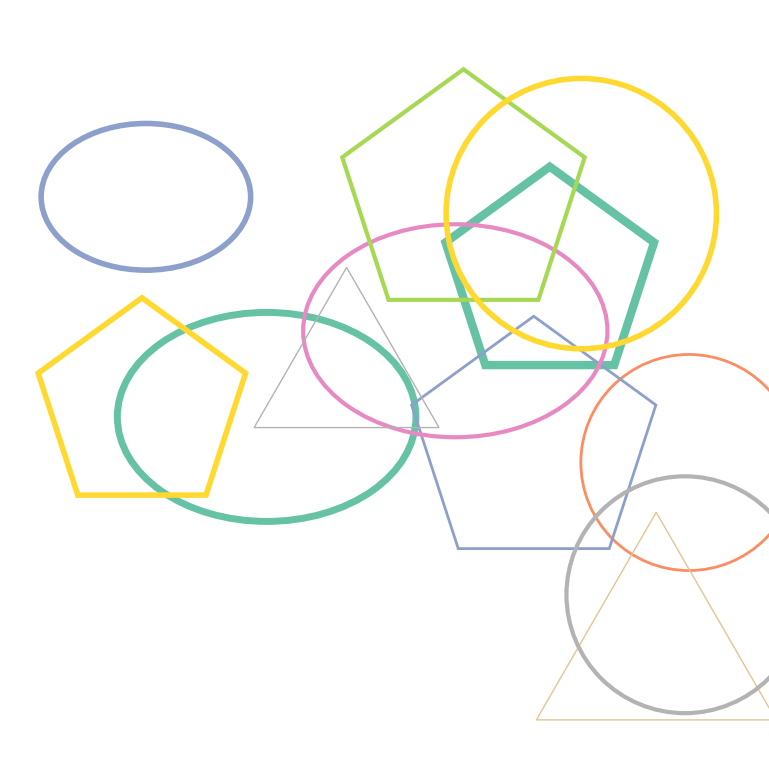[{"shape": "oval", "thickness": 2.5, "radius": 0.97, "center": [0.346, 0.459]}, {"shape": "pentagon", "thickness": 3, "radius": 0.71, "center": [0.714, 0.641]}, {"shape": "circle", "thickness": 1, "radius": 0.7, "center": [0.895, 0.399]}, {"shape": "oval", "thickness": 2, "radius": 0.68, "center": [0.189, 0.744]}, {"shape": "pentagon", "thickness": 1, "radius": 0.83, "center": [0.693, 0.422]}, {"shape": "oval", "thickness": 1.5, "radius": 0.99, "center": [0.591, 0.57]}, {"shape": "pentagon", "thickness": 1.5, "radius": 0.83, "center": [0.602, 0.745]}, {"shape": "pentagon", "thickness": 2, "radius": 0.71, "center": [0.184, 0.472]}, {"shape": "circle", "thickness": 2, "radius": 0.88, "center": [0.755, 0.723]}, {"shape": "triangle", "thickness": 0.5, "radius": 0.9, "center": [0.852, 0.155]}, {"shape": "circle", "thickness": 1.5, "radius": 0.77, "center": [0.889, 0.228]}, {"shape": "triangle", "thickness": 0.5, "radius": 0.69, "center": [0.45, 0.514]}]